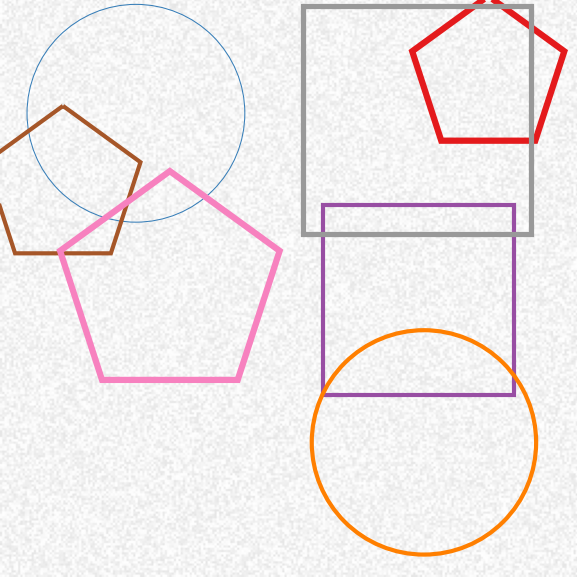[{"shape": "pentagon", "thickness": 3, "radius": 0.69, "center": [0.845, 0.868]}, {"shape": "circle", "thickness": 0.5, "radius": 0.94, "center": [0.235, 0.803]}, {"shape": "square", "thickness": 2, "radius": 0.83, "center": [0.725, 0.48]}, {"shape": "circle", "thickness": 2, "radius": 0.97, "center": [0.734, 0.233]}, {"shape": "pentagon", "thickness": 2, "radius": 0.71, "center": [0.109, 0.675]}, {"shape": "pentagon", "thickness": 3, "radius": 1.0, "center": [0.294, 0.503]}, {"shape": "square", "thickness": 2.5, "radius": 0.99, "center": [0.722, 0.791]}]